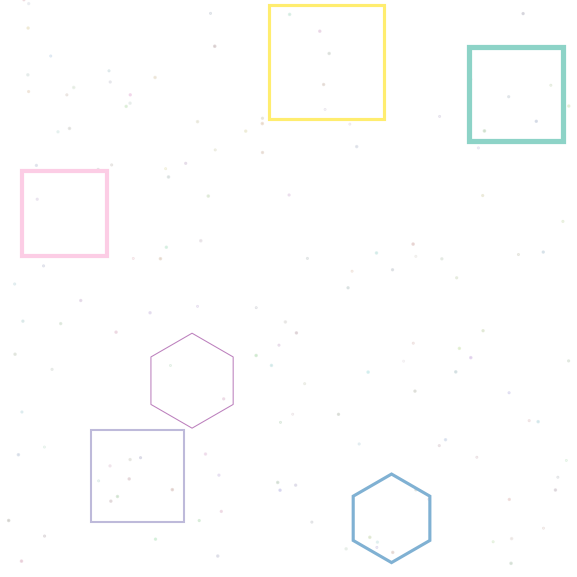[{"shape": "square", "thickness": 2.5, "radius": 0.41, "center": [0.894, 0.837]}, {"shape": "square", "thickness": 1, "radius": 0.4, "center": [0.238, 0.175]}, {"shape": "hexagon", "thickness": 1.5, "radius": 0.38, "center": [0.678, 0.102]}, {"shape": "square", "thickness": 2, "radius": 0.37, "center": [0.111, 0.629]}, {"shape": "hexagon", "thickness": 0.5, "radius": 0.41, "center": [0.333, 0.34]}, {"shape": "square", "thickness": 1.5, "radius": 0.5, "center": [0.565, 0.892]}]